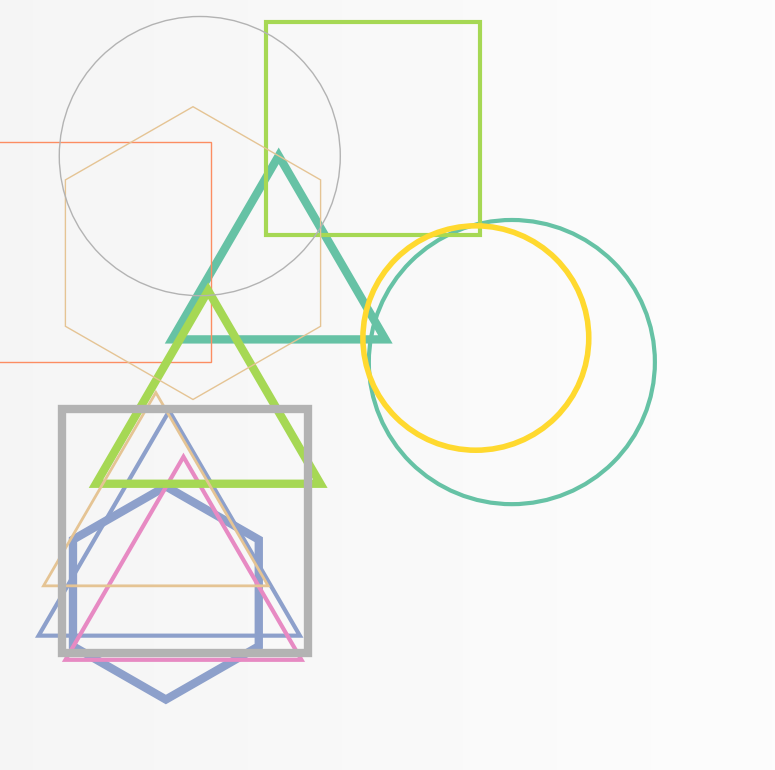[{"shape": "triangle", "thickness": 3, "radius": 0.79, "center": [0.36, 0.639]}, {"shape": "circle", "thickness": 1.5, "radius": 0.92, "center": [0.66, 0.53]}, {"shape": "square", "thickness": 0.5, "radius": 0.71, "center": [0.13, 0.672]}, {"shape": "triangle", "thickness": 1.5, "radius": 0.97, "center": [0.218, 0.272]}, {"shape": "hexagon", "thickness": 3, "radius": 0.69, "center": [0.214, 0.23]}, {"shape": "triangle", "thickness": 1.5, "radius": 0.88, "center": [0.237, 0.231]}, {"shape": "square", "thickness": 1.5, "radius": 0.69, "center": [0.481, 0.834]}, {"shape": "triangle", "thickness": 3, "radius": 0.84, "center": [0.269, 0.455]}, {"shape": "circle", "thickness": 2, "radius": 0.73, "center": [0.614, 0.561]}, {"shape": "hexagon", "thickness": 0.5, "radius": 0.95, "center": [0.249, 0.671]}, {"shape": "triangle", "thickness": 1, "radius": 0.84, "center": [0.201, 0.323]}, {"shape": "circle", "thickness": 0.5, "radius": 0.91, "center": [0.258, 0.797]}, {"shape": "square", "thickness": 3, "radius": 0.79, "center": [0.239, 0.311]}]